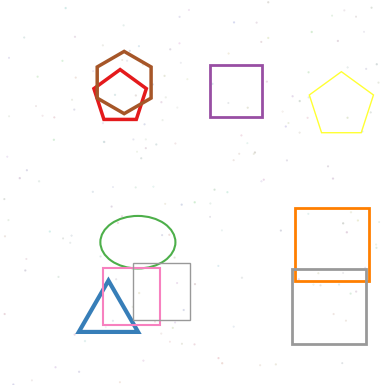[{"shape": "pentagon", "thickness": 2.5, "radius": 0.36, "center": [0.312, 0.748]}, {"shape": "triangle", "thickness": 3, "radius": 0.44, "center": [0.282, 0.182]}, {"shape": "oval", "thickness": 1.5, "radius": 0.49, "center": [0.358, 0.371]}, {"shape": "square", "thickness": 2, "radius": 0.34, "center": [0.613, 0.765]}, {"shape": "square", "thickness": 2, "radius": 0.48, "center": [0.863, 0.365]}, {"shape": "pentagon", "thickness": 1, "radius": 0.44, "center": [0.887, 0.726]}, {"shape": "hexagon", "thickness": 2.5, "radius": 0.4, "center": [0.322, 0.786]}, {"shape": "square", "thickness": 1.5, "radius": 0.37, "center": [0.341, 0.23]}, {"shape": "square", "thickness": 2, "radius": 0.49, "center": [0.855, 0.203]}, {"shape": "square", "thickness": 1, "radius": 0.37, "center": [0.42, 0.243]}]